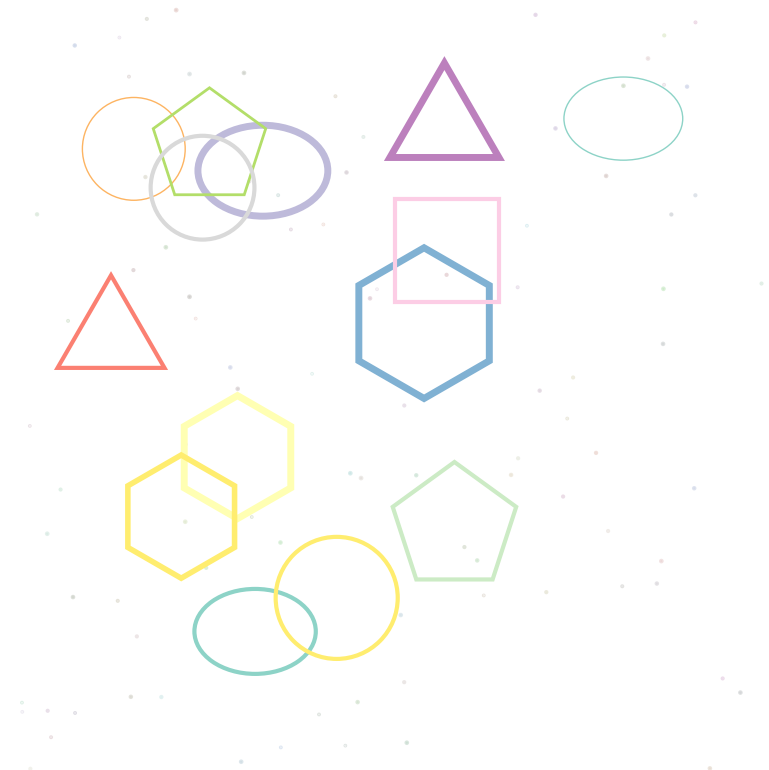[{"shape": "oval", "thickness": 0.5, "radius": 0.39, "center": [0.81, 0.846]}, {"shape": "oval", "thickness": 1.5, "radius": 0.39, "center": [0.331, 0.18]}, {"shape": "hexagon", "thickness": 2.5, "radius": 0.4, "center": [0.308, 0.406]}, {"shape": "oval", "thickness": 2.5, "radius": 0.42, "center": [0.341, 0.778]}, {"shape": "triangle", "thickness": 1.5, "radius": 0.4, "center": [0.144, 0.562]}, {"shape": "hexagon", "thickness": 2.5, "radius": 0.49, "center": [0.551, 0.58]}, {"shape": "circle", "thickness": 0.5, "radius": 0.33, "center": [0.174, 0.807]}, {"shape": "pentagon", "thickness": 1, "radius": 0.38, "center": [0.272, 0.809]}, {"shape": "square", "thickness": 1.5, "radius": 0.34, "center": [0.58, 0.675]}, {"shape": "circle", "thickness": 1.5, "radius": 0.34, "center": [0.263, 0.756]}, {"shape": "triangle", "thickness": 2.5, "radius": 0.41, "center": [0.577, 0.836]}, {"shape": "pentagon", "thickness": 1.5, "radius": 0.42, "center": [0.59, 0.316]}, {"shape": "circle", "thickness": 1.5, "radius": 0.4, "center": [0.437, 0.224]}, {"shape": "hexagon", "thickness": 2, "radius": 0.4, "center": [0.235, 0.329]}]